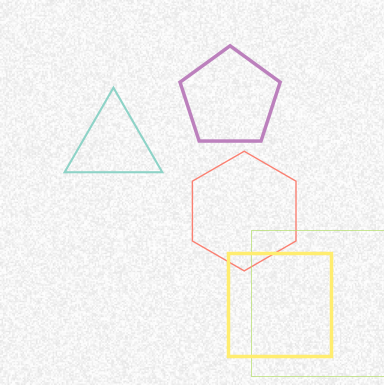[{"shape": "triangle", "thickness": 1.5, "radius": 0.73, "center": [0.295, 0.626]}, {"shape": "hexagon", "thickness": 1, "radius": 0.78, "center": [0.634, 0.452]}, {"shape": "square", "thickness": 0.5, "radius": 0.94, "center": [0.841, 0.212]}, {"shape": "pentagon", "thickness": 2.5, "radius": 0.68, "center": [0.598, 0.744]}, {"shape": "square", "thickness": 2.5, "radius": 0.67, "center": [0.725, 0.208]}]